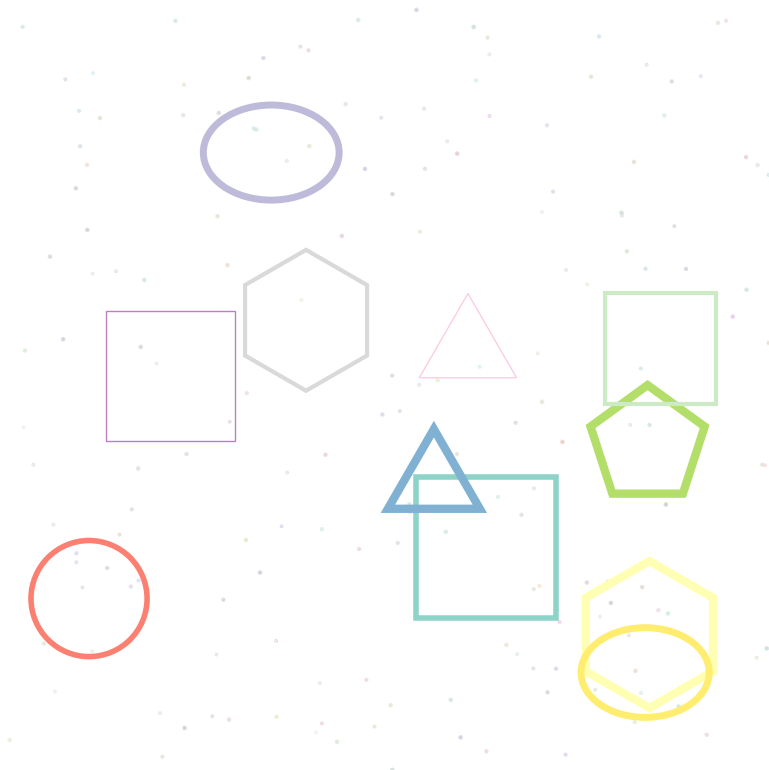[{"shape": "square", "thickness": 2, "radius": 0.46, "center": [0.631, 0.289]}, {"shape": "hexagon", "thickness": 3, "radius": 0.48, "center": [0.843, 0.176]}, {"shape": "oval", "thickness": 2.5, "radius": 0.44, "center": [0.352, 0.802]}, {"shape": "circle", "thickness": 2, "radius": 0.38, "center": [0.116, 0.223]}, {"shape": "triangle", "thickness": 3, "radius": 0.34, "center": [0.563, 0.374]}, {"shape": "pentagon", "thickness": 3, "radius": 0.39, "center": [0.841, 0.422]}, {"shape": "triangle", "thickness": 0.5, "radius": 0.36, "center": [0.608, 0.546]}, {"shape": "hexagon", "thickness": 1.5, "radius": 0.46, "center": [0.397, 0.584]}, {"shape": "square", "thickness": 0.5, "radius": 0.42, "center": [0.221, 0.511]}, {"shape": "square", "thickness": 1.5, "radius": 0.36, "center": [0.857, 0.548]}, {"shape": "oval", "thickness": 2.5, "radius": 0.42, "center": [0.838, 0.127]}]